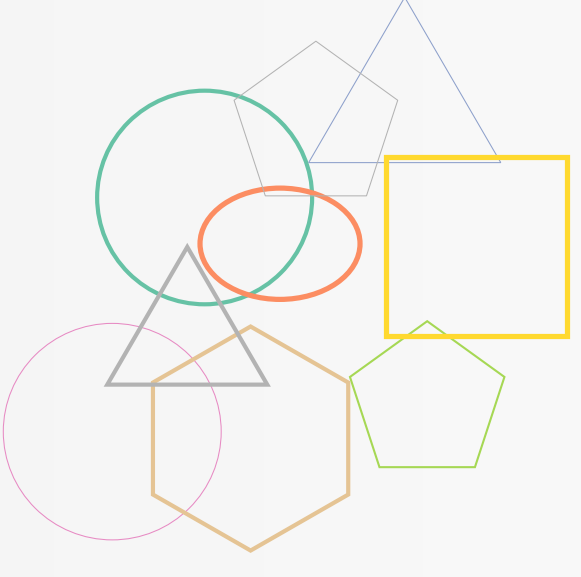[{"shape": "circle", "thickness": 2, "radius": 0.92, "center": [0.352, 0.657]}, {"shape": "oval", "thickness": 2.5, "radius": 0.69, "center": [0.482, 0.577]}, {"shape": "triangle", "thickness": 0.5, "radius": 0.95, "center": [0.696, 0.813]}, {"shape": "circle", "thickness": 0.5, "radius": 0.94, "center": [0.193, 0.252]}, {"shape": "pentagon", "thickness": 1, "radius": 0.7, "center": [0.735, 0.303]}, {"shape": "square", "thickness": 2.5, "radius": 0.78, "center": [0.819, 0.572]}, {"shape": "hexagon", "thickness": 2, "radius": 0.97, "center": [0.431, 0.24]}, {"shape": "triangle", "thickness": 2, "radius": 0.79, "center": [0.322, 0.413]}, {"shape": "pentagon", "thickness": 0.5, "radius": 0.74, "center": [0.543, 0.78]}]